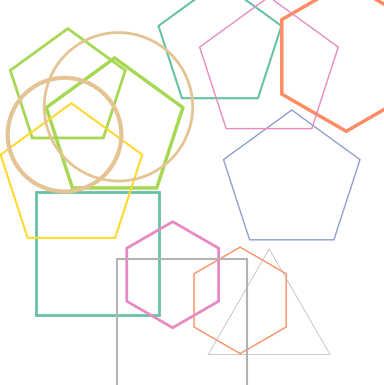[{"shape": "pentagon", "thickness": 1.5, "radius": 0.84, "center": [0.571, 0.881]}, {"shape": "square", "thickness": 2, "radius": 0.8, "center": [0.253, 0.341]}, {"shape": "hexagon", "thickness": 1, "radius": 0.69, "center": [0.624, 0.22]}, {"shape": "hexagon", "thickness": 2.5, "radius": 0.97, "center": [0.899, 0.852]}, {"shape": "pentagon", "thickness": 1, "radius": 0.93, "center": [0.758, 0.528]}, {"shape": "pentagon", "thickness": 1, "radius": 0.95, "center": [0.699, 0.819]}, {"shape": "hexagon", "thickness": 2, "radius": 0.69, "center": [0.449, 0.286]}, {"shape": "pentagon", "thickness": 2.5, "radius": 0.93, "center": [0.298, 0.663]}, {"shape": "pentagon", "thickness": 2, "radius": 0.79, "center": [0.176, 0.769]}, {"shape": "pentagon", "thickness": 1.5, "radius": 0.97, "center": [0.186, 0.539]}, {"shape": "circle", "thickness": 3, "radius": 0.74, "center": [0.168, 0.65]}, {"shape": "circle", "thickness": 2, "radius": 0.96, "center": [0.308, 0.723]}, {"shape": "triangle", "thickness": 0.5, "radius": 0.91, "center": [0.699, 0.171]}, {"shape": "square", "thickness": 1.5, "radius": 0.84, "center": [0.474, 0.157]}]